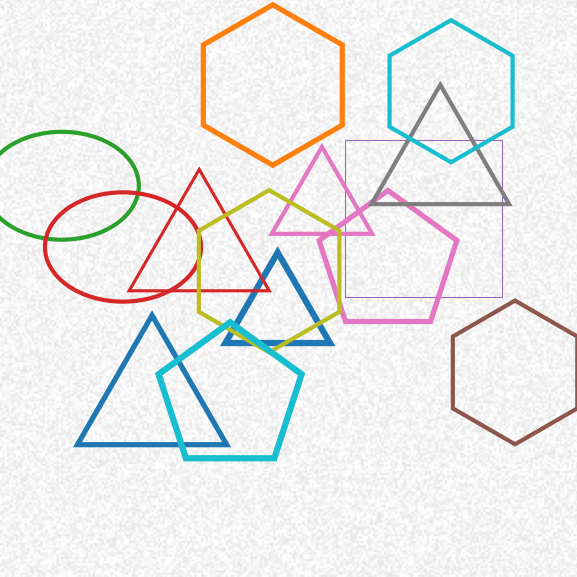[{"shape": "triangle", "thickness": 2.5, "radius": 0.75, "center": [0.263, 0.304]}, {"shape": "triangle", "thickness": 3, "radius": 0.52, "center": [0.481, 0.457]}, {"shape": "hexagon", "thickness": 2.5, "radius": 0.69, "center": [0.472, 0.852]}, {"shape": "oval", "thickness": 2, "radius": 0.67, "center": [0.107, 0.677]}, {"shape": "triangle", "thickness": 1.5, "radius": 0.7, "center": [0.345, 0.566]}, {"shape": "oval", "thickness": 2, "radius": 0.68, "center": [0.213, 0.571]}, {"shape": "square", "thickness": 0.5, "radius": 0.68, "center": [0.733, 0.62]}, {"shape": "hexagon", "thickness": 2, "radius": 0.62, "center": [0.892, 0.354]}, {"shape": "triangle", "thickness": 2, "radius": 0.5, "center": [0.557, 0.644]}, {"shape": "pentagon", "thickness": 2.5, "radius": 0.63, "center": [0.672, 0.544]}, {"shape": "triangle", "thickness": 2, "radius": 0.69, "center": [0.762, 0.714]}, {"shape": "hexagon", "thickness": 2, "radius": 0.7, "center": [0.466, 0.529]}, {"shape": "pentagon", "thickness": 3, "radius": 0.65, "center": [0.398, 0.311]}, {"shape": "hexagon", "thickness": 2, "radius": 0.62, "center": [0.781, 0.841]}]